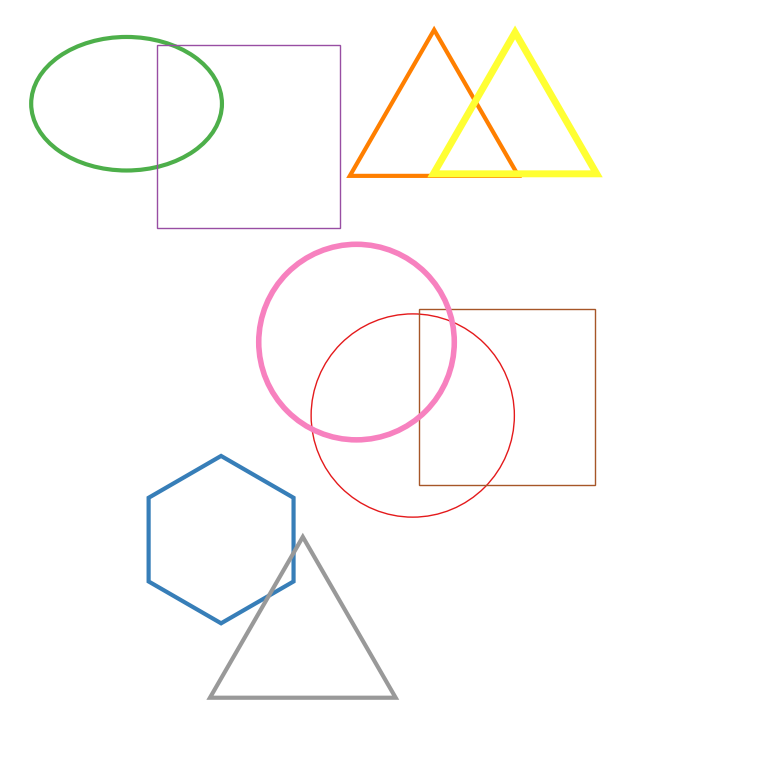[{"shape": "circle", "thickness": 0.5, "radius": 0.66, "center": [0.536, 0.46]}, {"shape": "hexagon", "thickness": 1.5, "radius": 0.54, "center": [0.287, 0.299]}, {"shape": "oval", "thickness": 1.5, "radius": 0.62, "center": [0.164, 0.865]}, {"shape": "square", "thickness": 0.5, "radius": 0.6, "center": [0.322, 0.823]}, {"shape": "triangle", "thickness": 1.5, "radius": 0.63, "center": [0.564, 0.835]}, {"shape": "triangle", "thickness": 2.5, "radius": 0.61, "center": [0.669, 0.835]}, {"shape": "square", "thickness": 0.5, "radius": 0.57, "center": [0.659, 0.484]}, {"shape": "circle", "thickness": 2, "radius": 0.63, "center": [0.463, 0.556]}, {"shape": "triangle", "thickness": 1.5, "radius": 0.7, "center": [0.393, 0.163]}]